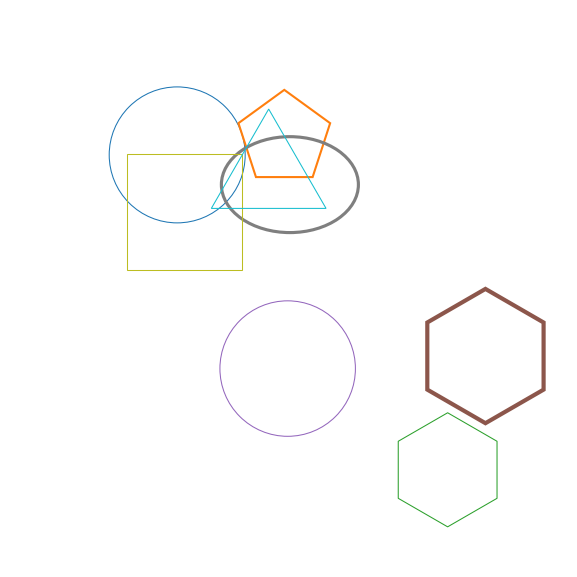[{"shape": "circle", "thickness": 0.5, "radius": 0.59, "center": [0.307, 0.731]}, {"shape": "pentagon", "thickness": 1, "radius": 0.42, "center": [0.492, 0.76]}, {"shape": "hexagon", "thickness": 0.5, "radius": 0.49, "center": [0.775, 0.186]}, {"shape": "circle", "thickness": 0.5, "radius": 0.59, "center": [0.498, 0.361]}, {"shape": "hexagon", "thickness": 2, "radius": 0.58, "center": [0.841, 0.383]}, {"shape": "oval", "thickness": 1.5, "radius": 0.59, "center": [0.502, 0.679]}, {"shape": "square", "thickness": 0.5, "radius": 0.5, "center": [0.319, 0.632]}, {"shape": "triangle", "thickness": 0.5, "radius": 0.57, "center": [0.465, 0.696]}]